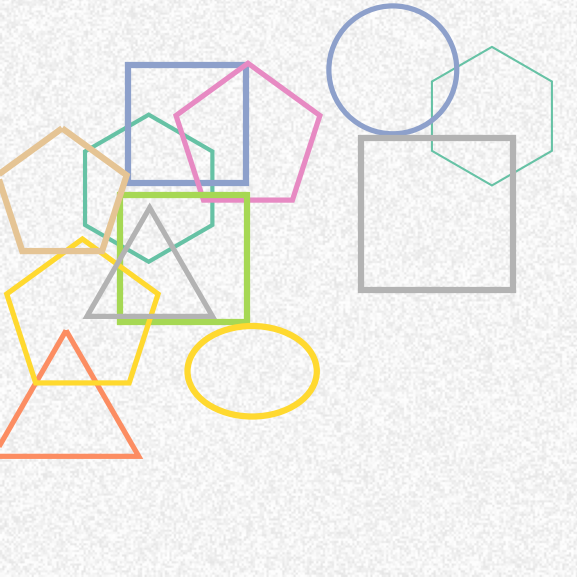[{"shape": "hexagon", "thickness": 2, "radius": 0.64, "center": [0.258, 0.673]}, {"shape": "hexagon", "thickness": 1, "radius": 0.6, "center": [0.852, 0.798]}, {"shape": "triangle", "thickness": 2.5, "radius": 0.73, "center": [0.114, 0.282]}, {"shape": "square", "thickness": 3, "radius": 0.51, "center": [0.324, 0.784]}, {"shape": "circle", "thickness": 2.5, "radius": 0.55, "center": [0.68, 0.878]}, {"shape": "pentagon", "thickness": 2.5, "radius": 0.65, "center": [0.429, 0.759]}, {"shape": "square", "thickness": 3, "radius": 0.55, "center": [0.317, 0.552]}, {"shape": "oval", "thickness": 3, "radius": 0.56, "center": [0.437, 0.356]}, {"shape": "pentagon", "thickness": 2.5, "radius": 0.69, "center": [0.143, 0.448]}, {"shape": "pentagon", "thickness": 3, "radius": 0.59, "center": [0.108, 0.659]}, {"shape": "triangle", "thickness": 2.5, "radius": 0.63, "center": [0.259, 0.514]}, {"shape": "square", "thickness": 3, "radius": 0.66, "center": [0.757, 0.629]}]